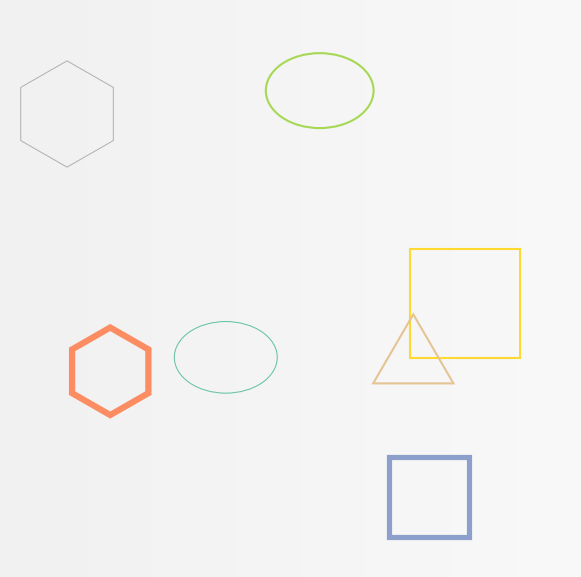[{"shape": "oval", "thickness": 0.5, "radius": 0.44, "center": [0.388, 0.38]}, {"shape": "hexagon", "thickness": 3, "radius": 0.38, "center": [0.19, 0.356]}, {"shape": "square", "thickness": 2.5, "radius": 0.34, "center": [0.739, 0.139]}, {"shape": "oval", "thickness": 1, "radius": 0.46, "center": [0.55, 0.842]}, {"shape": "square", "thickness": 1, "radius": 0.47, "center": [0.799, 0.474]}, {"shape": "triangle", "thickness": 1, "radius": 0.4, "center": [0.711, 0.375]}, {"shape": "hexagon", "thickness": 0.5, "radius": 0.46, "center": [0.115, 0.802]}]